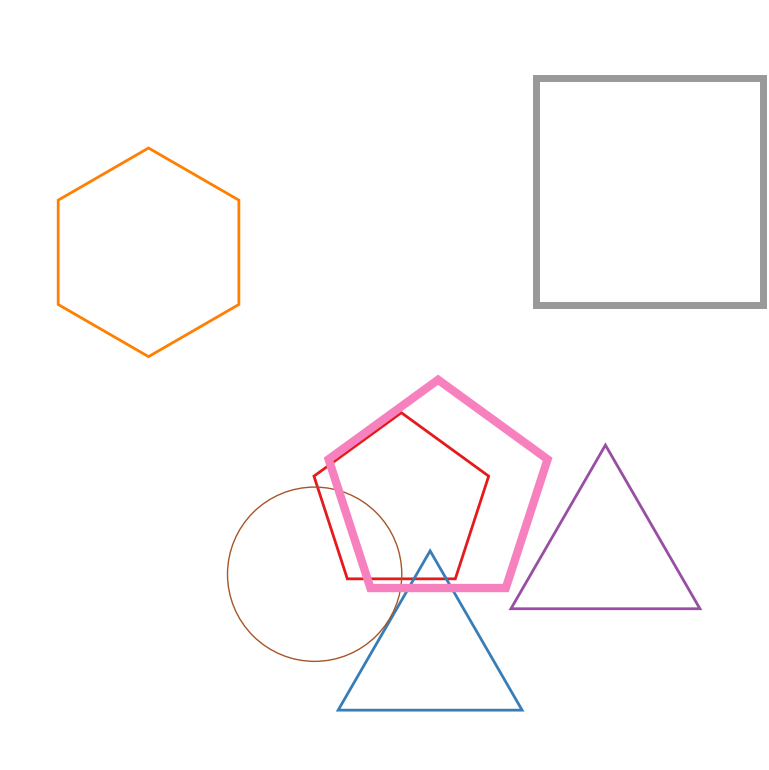[{"shape": "pentagon", "thickness": 1, "radius": 0.6, "center": [0.521, 0.345]}, {"shape": "triangle", "thickness": 1, "radius": 0.69, "center": [0.559, 0.147]}, {"shape": "triangle", "thickness": 1, "radius": 0.71, "center": [0.786, 0.28]}, {"shape": "hexagon", "thickness": 1, "radius": 0.68, "center": [0.193, 0.672]}, {"shape": "circle", "thickness": 0.5, "radius": 0.57, "center": [0.409, 0.254]}, {"shape": "pentagon", "thickness": 3, "radius": 0.75, "center": [0.569, 0.357]}, {"shape": "square", "thickness": 2.5, "radius": 0.74, "center": [0.843, 0.752]}]